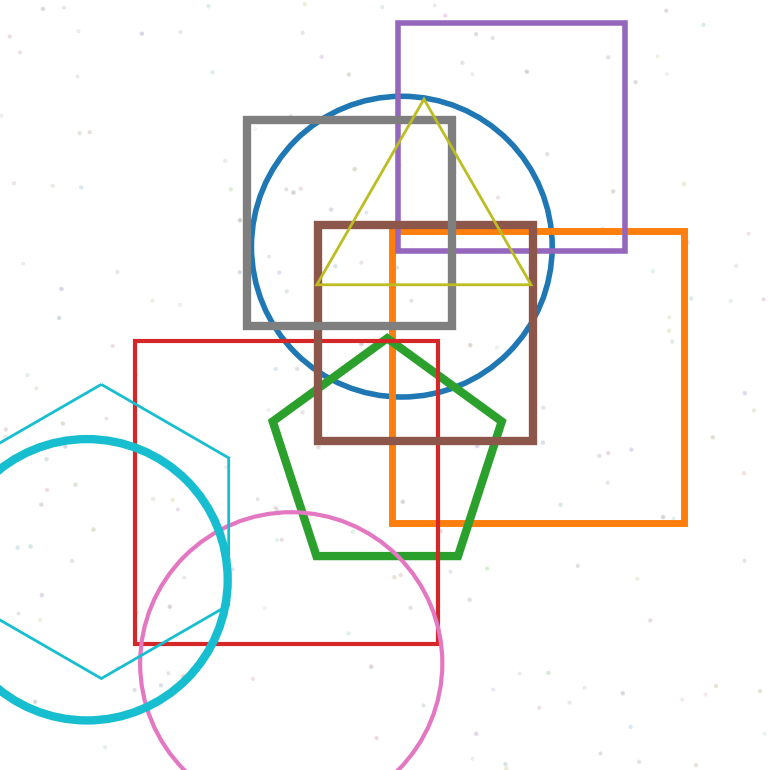[{"shape": "circle", "thickness": 2, "radius": 0.98, "center": [0.522, 0.68]}, {"shape": "square", "thickness": 2.5, "radius": 0.95, "center": [0.699, 0.511]}, {"shape": "pentagon", "thickness": 3, "radius": 0.78, "center": [0.503, 0.404]}, {"shape": "square", "thickness": 1.5, "radius": 0.98, "center": [0.372, 0.36]}, {"shape": "square", "thickness": 2, "radius": 0.74, "center": [0.664, 0.822]}, {"shape": "square", "thickness": 3, "radius": 0.7, "center": [0.553, 0.568]}, {"shape": "circle", "thickness": 1.5, "radius": 0.98, "center": [0.378, 0.139]}, {"shape": "square", "thickness": 3, "radius": 0.67, "center": [0.454, 0.71]}, {"shape": "triangle", "thickness": 1, "radius": 0.8, "center": [0.551, 0.711]}, {"shape": "hexagon", "thickness": 1, "radius": 0.96, "center": [0.132, 0.31]}, {"shape": "circle", "thickness": 3, "radius": 0.91, "center": [0.113, 0.247]}]